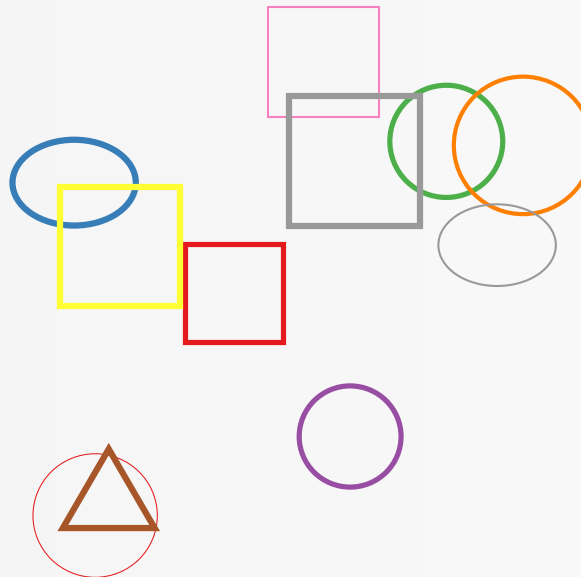[{"shape": "circle", "thickness": 0.5, "radius": 0.53, "center": [0.164, 0.106]}, {"shape": "square", "thickness": 2.5, "radius": 0.42, "center": [0.403, 0.492]}, {"shape": "oval", "thickness": 3, "radius": 0.53, "center": [0.128, 0.683]}, {"shape": "circle", "thickness": 2.5, "radius": 0.49, "center": [0.768, 0.754]}, {"shape": "circle", "thickness": 2.5, "radius": 0.44, "center": [0.602, 0.243]}, {"shape": "circle", "thickness": 2, "radius": 0.6, "center": [0.9, 0.747]}, {"shape": "square", "thickness": 3, "radius": 0.52, "center": [0.206, 0.573]}, {"shape": "triangle", "thickness": 3, "radius": 0.46, "center": [0.187, 0.13]}, {"shape": "square", "thickness": 1, "radius": 0.48, "center": [0.556, 0.892]}, {"shape": "oval", "thickness": 1, "radius": 0.51, "center": [0.855, 0.575]}, {"shape": "square", "thickness": 3, "radius": 0.56, "center": [0.61, 0.72]}]